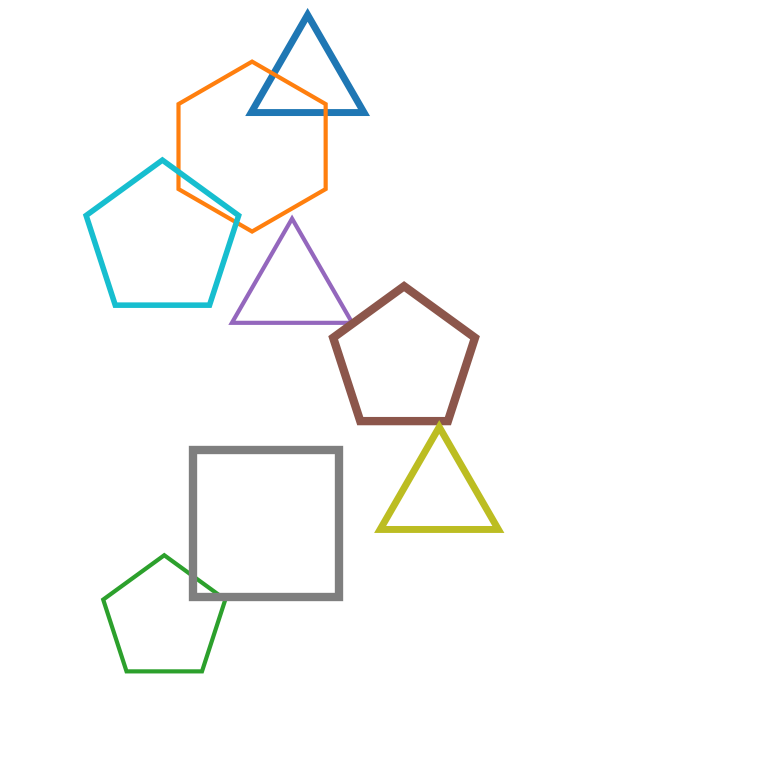[{"shape": "triangle", "thickness": 2.5, "radius": 0.42, "center": [0.4, 0.896]}, {"shape": "hexagon", "thickness": 1.5, "radius": 0.55, "center": [0.327, 0.81]}, {"shape": "pentagon", "thickness": 1.5, "radius": 0.42, "center": [0.213, 0.196]}, {"shape": "triangle", "thickness": 1.5, "radius": 0.45, "center": [0.379, 0.626]}, {"shape": "pentagon", "thickness": 3, "radius": 0.48, "center": [0.525, 0.531]}, {"shape": "square", "thickness": 3, "radius": 0.48, "center": [0.346, 0.32]}, {"shape": "triangle", "thickness": 2.5, "radius": 0.44, "center": [0.57, 0.357]}, {"shape": "pentagon", "thickness": 2, "radius": 0.52, "center": [0.211, 0.688]}]